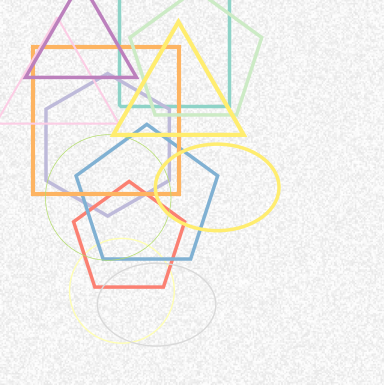[{"shape": "square", "thickness": 2.5, "radius": 0.71, "center": [0.452, 0.867]}, {"shape": "circle", "thickness": 1, "radius": 0.68, "center": [0.317, 0.245]}, {"shape": "hexagon", "thickness": 2.5, "radius": 0.92, "center": [0.28, 0.624]}, {"shape": "pentagon", "thickness": 2.5, "radius": 0.76, "center": [0.335, 0.377]}, {"shape": "pentagon", "thickness": 2.5, "radius": 0.97, "center": [0.381, 0.484]}, {"shape": "square", "thickness": 3, "radius": 0.95, "center": [0.275, 0.687]}, {"shape": "circle", "thickness": 0.5, "radius": 0.82, "center": [0.281, 0.487]}, {"shape": "triangle", "thickness": 1.5, "radius": 0.92, "center": [0.149, 0.771]}, {"shape": "oval", "thickness": 1, "radius": 0.77, "center": [0.407, 0.209]}, {"shape": "triangle", "thickness": 2.5, "radius": 0.83, "center": [0.21, 0.882]}, {"shape": "pentagon", "thickness": 2.5, "radius": 0.9, "center": [0.509, 0.847]}, {"shape": "oval", "thickness": 2.5, "radius": 0.8, "center": [0.564, 0.513]}, {"shape": "triangle", "thickness": 3, "radius": 0.98, "center": [0.464, 0.748]}]